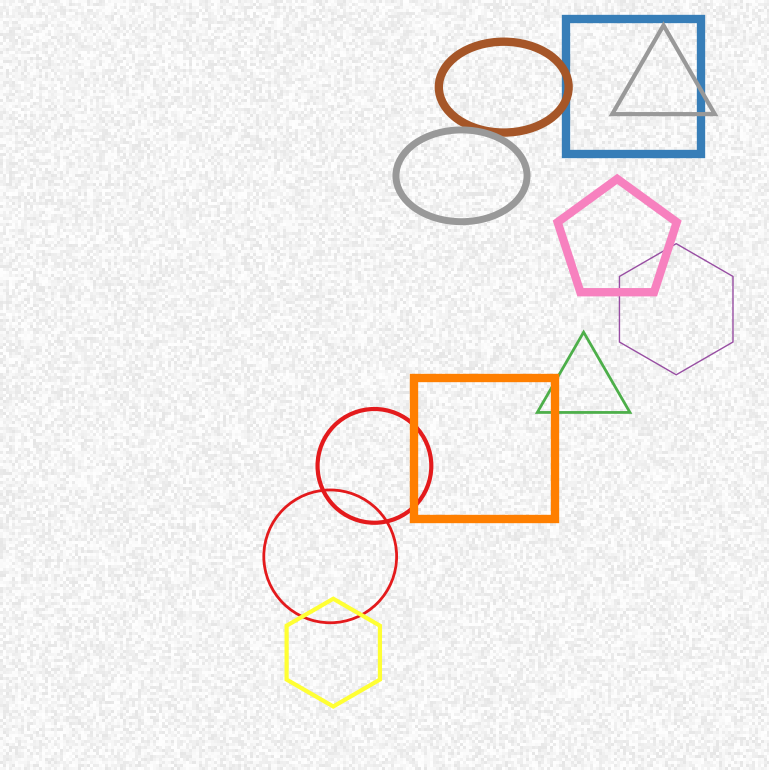[{"shape": "circle", "thickness": 1.5, "radius": 0.37, "center": [0.486, 0.395]}, {"shape": "circle", "thickness": 1, "radius": 0.43, "center": [0.429, 0.277]}, {"shape": "square", "thickness": 3, "radius": 0.44, "center": [0.822, 0.888]}, {"shape": "triangle", "thickness": 1, "radius": 0.35, "center": [0.758, 0.499]}, {"shape": "hexagon", "thickness": 0.5, "radius": 0.43, "center": [0.878, 0.598]}, {"shape": "square", "thickness": 3, "radius": 0.46, "center": [0.629, 0.417]}, {"shape": "hexagon", "thickness": 1.5, "radius": 0.35, "center": [0.433, 0.152]}, {"shape": "oval", "thickness": 3, "radius": 0.42, "center": [0.654, 0.887]}, {"shape": "pentagon", "thickness": 3, "radius": 0.41, "center": [0.802, 0.686]}, {"shape": "triangle", "thickness": 1.5, "radius": 0.38, "center": [0.862, 0.89]}, {"shape": "oval", "thickness": 2.5, "radius": 0.43, "center": [0.599, 0.772]}]